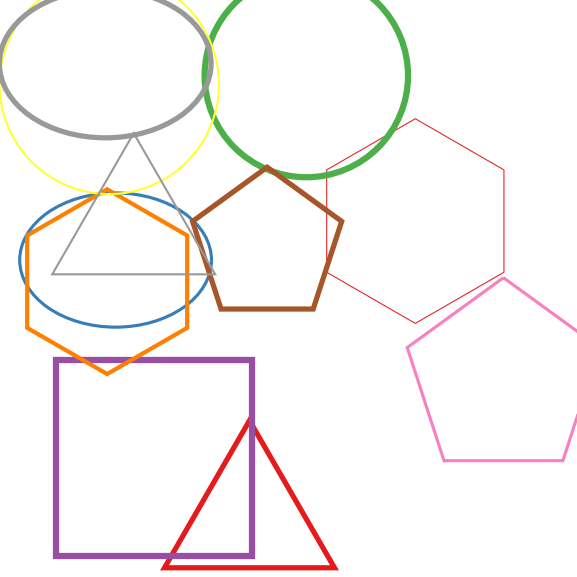[{"shape": "triangle", "thickness": 2.5, "radius": 0.85, "center": [0.432, 0.101]}, {"shape": "hexagon", "thickness": 0.5, "radius": 0.89, "center": [0.719, 0.616]}, {"shape": "oval", "thickness": 1.5, "radius": 0.83, "center": [0.2, 0.549]}, {"shape": "circle", "thickness": 3, "radius": 0.88, "center": [0.53, 0.868]}, {"shape": "square", "thickness": 3, "radius": 0.85, "center": [0.267, 0.207]}, {"shape": "hexagon", "thickness": 2, "radius": 0.8, "center": [0.186, 0.511]}, {"shape": "circle", "thickness": 1, "radius": 0.95, "center": [0.189, 0.853]}, {"shape": "pentagon", "thickness": 2.5, "radius": 0.68, "center": [0.463, 0.574]}, {"shape": "pentagon", "thickness": 1.5, "radius": 0.88, "center": [0.872, 0.343]}, {"shape": "triangle", "thickness": 1, "radius": 0.81, "center": [0.232, 0.606]}, {"shape": "oval", "thickness": 2.5, "radius": 0.92, "center": [0.182, 0.889]}]